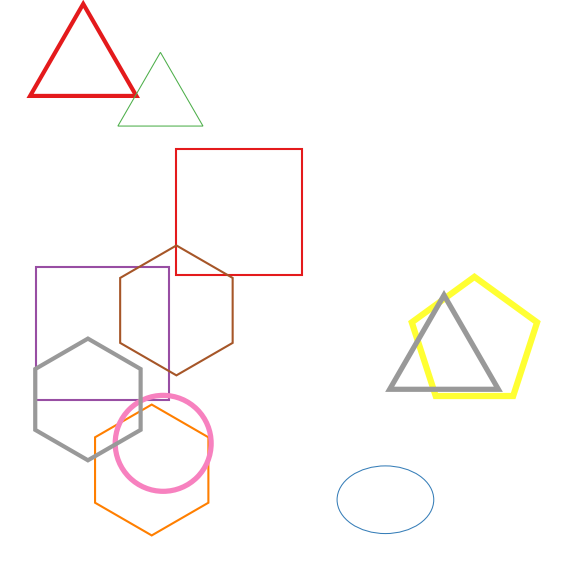[{"shape": "square", "thickness": 1, "radius": 0.55, "center": [0.414, 0.633]}, {"shape": "triangle", "thickness": 2, "radius": 0.53, "center": [0.144, 0.886]}, {"shape": "oval", "thickness": 0.5, "radius": 0.42, "center": [0.667, 0.134]}, {"shape": "triangle", "thickness": 0.5, "radius": 0.43, "center": [0.278, 0.823]}, {"shape": "square", "thickness": 1, "radius": 0.58, "center": [0.178, 0.421]}, {"shape": "hexagon", "thickness": 1, "radius": 0.57, "center": [0.263, 0.185]}, {"shape": "pentagon", "thickness": 3, "radius": 0.57, "center": [0.822, 0.406]}, {"shape": "hexagon", "thickness": 1, "radius": 0.56, "center": [0.305, 0.462]}, {"shape": "circle", "thickness": 2.5, "radius": 0.42, "center": [0.283, 0.231]}, {"shape": "triangle", "thickness": 2.5, "radius": 0.54, "center": [0.769, 0.379]}, {"shape": "hexagon", "thickness": 2, "radius": 0.53, "center": [0.152, 0.307]}]